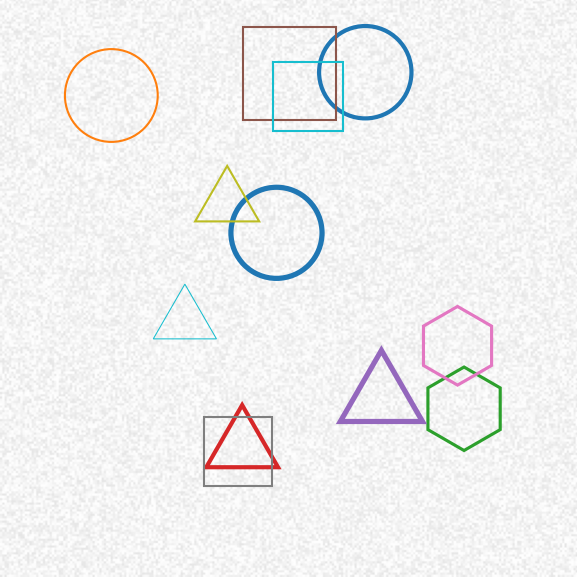[{"shape": "circle", "thickness": 2, "radius": 0.4, "center": [0.633, 0.874]}, {"shape": "circle", "thickness": 2.5, "radius": 0.39, "center": [0.479, 0.596]}, {"shape": "circle", "thickness": 1, "radius": 0.4, "center": [0.193, 0.834]}, {"shape": "hexagon", "thickness": 1.5, "radius": 0.36, "center": [0.804, 0.291]}, {"shape": "triangle", "thickness": 2, "radius": 0.36, "center": [0.419, 0.226]}, {"shape": "triangle", "thickness": 2.5, "radius": 0.41, "center": [0.66, 0.31]}, {"shape": "square", "thickness": 1, "radius": 0.4, "center": [0.501, 0.872]}, {"shape": "hexagon", "thickness": 1.5, "radius": 0.34, "center": [0.792, 0.4]}, {"shape": "square", "thickness": 1, "radius": 0.29, "center": [0.413, 0.217]}, {"shape": "triangle", "thickness": 1, "radius": 0.32, "center": [0.393, 0.648]}, {"shape": "triangle", "thickness": 0.5, "radius": 0.32, "center": [0.32, 0.444]}, {"shape": "square", "thickness": 1, "radius": 0.3, "center": [0.533, 0.832]}]